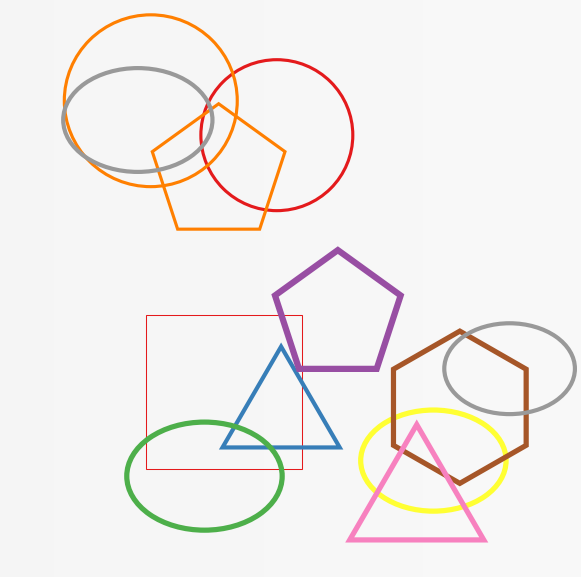[{"shape": "circle", "thickness": 1.5, "radius": 0.65, "center": [0.476, 0.765]}, {"shape": "square", "thickness": 0.5, "radius": 0.67, "center": [0.385, 0.32]}, {"shape": "triangle", "thickness": 2, "radius": 0.58, "center": [0.484, 0.283]}, {"shape": "oval", "thickness": 2.5, "radius": 0.67, "center": [0.352, 0.175]}, {"shape": "pentagon", "thickness": 3, "radius": 0.57, "center": [0.581, 0.452]}, {"shape": "pentagon", "thickness": 1.5, "radius": 0.6, "center": [0.376, 0.699]}, {"shape": "circle", "thickness": 1.5, "radius": 0.74, "center": [0.259, 0.825]}, {"shape": "oval", "thickness": 2.5, "radius": 0.63, "center": [0.746, 0.202]}, {"shape": "hexagon", "thickness": 2.5, "radius": 0.66, "center": [0.791, 0.294]}, {"shape": "triangle", "thickness": 2.5, "radius": 0.67, "center": [0.717, 0.131]}, {"shape": "oval", "thickness": 2, "radius": 0.56, "center": [0.877, 0.361]}, {"shape": "oval", "thickness": 2, "radius": 0.64, "center": [0.237, 0.791]}]